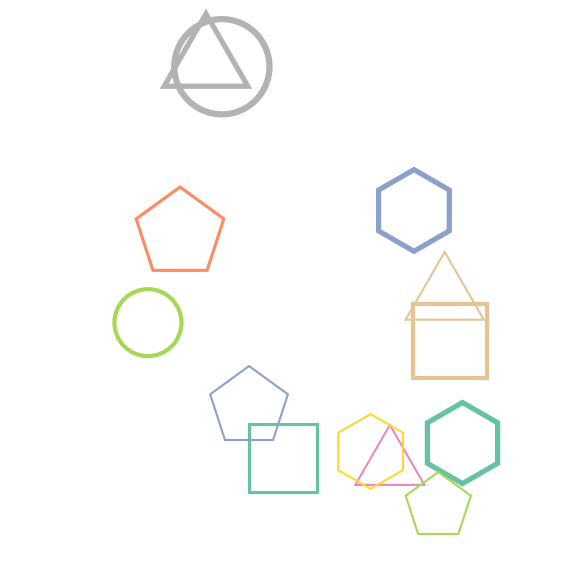[{"shape": "square", "thickness": 1.5, "radius": 0.29, "center": [0.49, 0.207]}, {"shape": "hexagon", "thickness": 2.5, "radius": 0.35, "center": [0.801, 0.232]}, {"shape": "pentagon", "thickness": 1.5, "radius": 0.4, "center": [0.312, 0.596]}, {"shape": "hexagon", "thickness": 2.5, "radius": 0.35, "center": [0.717, 0.635]}, {"shape": "pentagon", "thickness": 1, "radius": 0.35, "center": [0.431, 0.294]}, {"shape": "triangle", "thickness": 1, "radius": 0.35, "center": [0.675, 0.194]}, {"shape": "circle", "thickness": 2, "radius": 0.29, "center": [0.256, 0.44]}, {"shape": "pentagon", "thickness": 1, "radius": 0.3, "center": [0.759, 0.122]}, {"shape": "hexagon", "thickness": 1, "radius": 0.32, "center": [0.642, 0.217]}, {"shape": "square", "thickness": 2, "radius": 0.32, "center": [0.779, 0.408]}, {"shape": "triangle", "thickness": 1, "radius": 0.39, "center": [0.77, 0.485]}, {"shape": "circle", "thickness": 3, "radius": 0.41, "center": [0.384, 0.884]}, {"shape": "triangle", "thickness": 2.5, "radius": 0.42, "center": [0.357, 0.892]}]